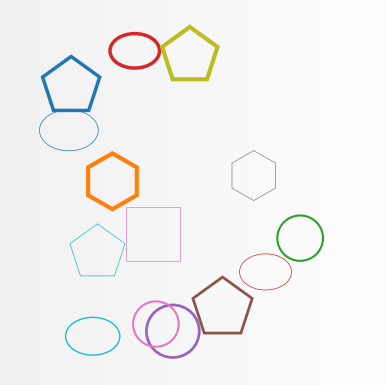[{"shape": "oval", "thickness": 0.5, "radius": 0.38, "center": [0.178, 0.661]}, {"shape": "pentagon", "thickness": 2.5, "radius": 0.39, "center": [0.184, 0.776]}, {"shape": "hexagon", "thickness": 3, "radius": 0.36, "center": [0.29, 0.529]}, {"shape": "circle", "thickness": 1.5, "radius": 0.29, "center": [0.775, 0.381]}, {"shape": "oval", "thickness": 2.5, "radius": 0.32, "center": [0.348, 0.868]}, {"shape": "oval", "thickness": 0.5, "radius": 0.34, "center": [0.685, 0.294]}, {"shape": "circle", "thickness": 2, "radius": 0.34, "center": [0.446, 0.14]}, {"shape": "pentagon", "thickness": 2, "radius": 0.4, "center": [0.574, 0.2]}, {"shape": "circle", "thickness": 1.5, "radius": 0.29, "center": [0.402, 0.158]}, {"shape": "square", "thickness": 0.5, "radius": 0.35, "center": [0.395, 0.392]}, {"shape": "hexagon", "thickness": 0.5, "radius": 0.32, "center": [0.655, 0.544]}, {"shape": "pentagon", "thickness": 3, "radius": 0.38, "center": [0.49, 0.855]}, {"shape": "pentagon", "thickness": 0.5, "radius": 0.37, "center": [0.252, 0.344]}, {"shape": "oval", "thickness": 1, "radius": 0.35, "center": [0.239, 0.127]}]